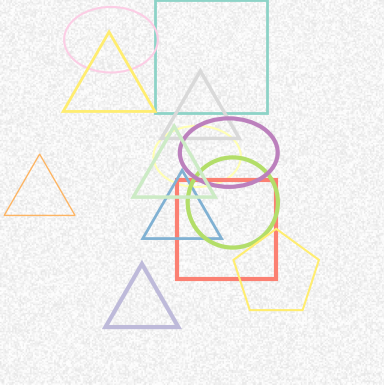[{"shape": "square", "thickness": 2, "radius": 0.73, "center": [0.547, 0.853]}, {"shape": "oval", "thickness": 1.5, "radius": 0.57, "center": [0.512, 0.594]}, {"shape": "triangle", "thickness": 3, "radius": 0.55, "center": [0.369, 0.205]}, {"shape": "square", "thickness": 3, "radius": 0.64, "center": [0.588, 0.404]}, {"shape": "triangle", "thickness": 2, "radius": 0.59, "center": [0.473, 0.439]}, {"shape": "triangle", "thickness": 1, "radius": 0.53, "center": [0.103, 0.494]}, {"shape": "circle", "thickness": 3, "radius": 0.59, "center": [0.605, 0.474]}, {"shape": "oval", "thickness": 1.5, "radius": 0.61, "center": [0.288, 0.897]}, {"shape": "triangle", "thickness": 2.5, "radius": 0.58, "center": [0.52, 0.699]}, {"shape": "oval", "thickness": 3, "radius": 0.64, "center": [0.594, 0.604]}, {"shape": "triangle", "thickness": 2.5, "radius": 0.61, "center": [0.452, 0.549]}, {"shape": "triangle", "thickness": 2, "radius": 0.69, "center": [0.283, 0.779]}, {"shape": "pentagon", "thickness": 1.5, "radius": 0.58, "center": [0.717, 0.289]}]